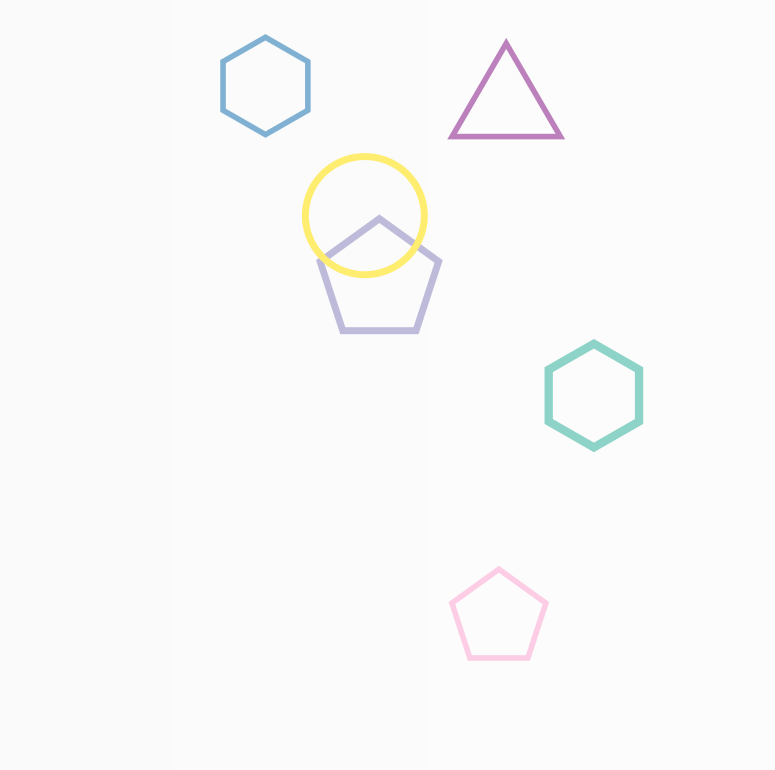[{"shape": "hexagon", "thickness": 3, "radius": 0.34, "center": [0.766, 0.486]}, {"shape": "pentagon", "thickness": 2.5, "radius": 0.4, "center": [0.49, 0.636]}, {"shape": "hexagon", "thickness": 2, "radius": 0.32, "center": [0.343, 0.888]}, {"shape": "pentagon", "thickness": 2, "radius": 0.32, "center": [0.644, 0.197]}, {"shape": "triangle", "thickness": 2, "radius": 0.4, "center": [0.653, 0.863]}, {"shape": "circle", "thickness": 2.5, "radius": 0.38, "center": [0.471, 0.72]}]